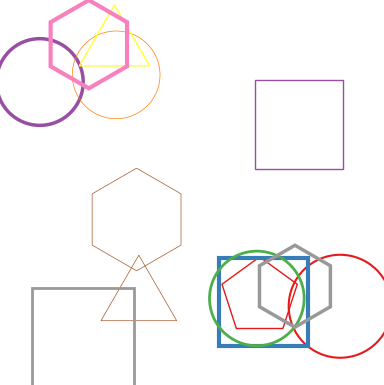[{"shape": "circle", "thickness": 1.5, "radius": 0.67, "center": [0.884, 0.205]}, {"shape": "pentagon", "thickness": 1, "radius": 0.51, "center": [0.674, 0.23]}, {"shape": "square", "thickness": 3, "radius": 0.58, "center": [0.684, 0.215]}, {"shape": "circle", "thickness": 2, "radius": 0.61, "center": [0.667, 0.225]}, {"shape": "square", "thickness": 1, "radius": 0.57, "center": [0.777, 0.676]}, {"shape": "circle", "thickness": 2.5, "radius": 0.56, "center": [0.103, 0.787]}, {"shape": "circle", "thickness": 0.5, "radius": 0.57, "center": [0.302, 0.805]}, {"shape": "triangle", "thickness": 1, "radius": 0.53, "center": [0.297, 0.882]}, {"shape": "triangle", "thickness": 0.5, "radius": 0.57, "center": [0.361, 0.224]}, {"shape": "hexagon", "thickness": 0.5, "radius": 0.67, "center": [0.355, 0.43]}, {"shape": "hexagon", "thickness": 3, "radius": 0.57, "center": [0.231, 0.885]}, {"shape": "hexagon", "thickness": 2.5, "radius": 0.53, "center": [0.766, 0.257]}, {"shape": "square", "thickness": 2, "radius": 0.66, "center": [0.216, 0.119]}]